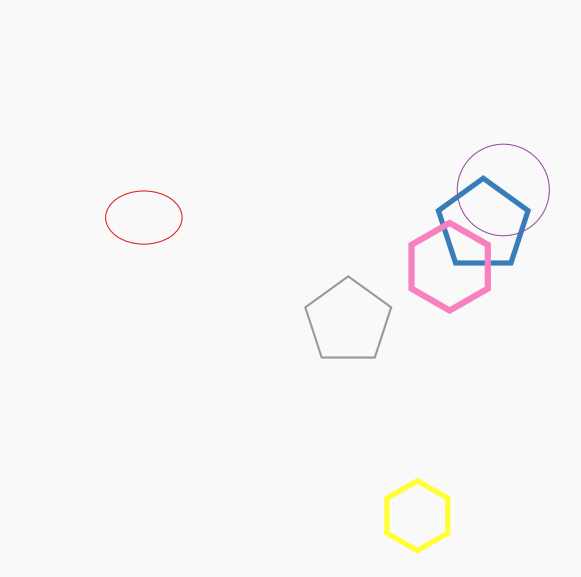[{"shape": "oval", "thickness": 0.5, "radius": 0.33, "center": [0.247, 0.622]}, {"shape": "pentagon", "thickness": 2.5, "radius": 0.41, "center": [0.831, 0.609]}, {"shape": "circle", "thickness": 0.5, "radius": 0.4, "center": [0.866, 0.67]}, {"shape": "hexagon", "thickness": 2.5, "radius": 0.3, "center": [0.718, 0.106]}, {"shape": "hexagon", "thickness": 3, "radius": 0.38, "center": [0.774, 0.537]}, {"shape": "pentagon", "thickness": 1, "radius": 0.39, "center": [0.599, 0.443]}]